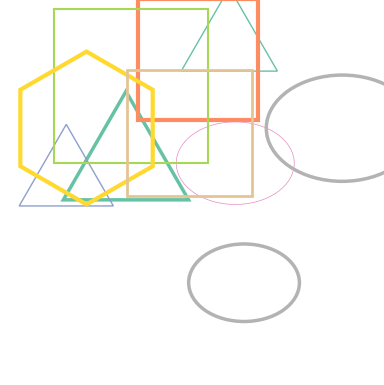[{"shape": "triangle", "thickness": 2.5, "radius": 0.94, "center": [0.327, 0.575]}, {"shape": "triangle", "thickness": 1, "radius": 0.72, "center": [0.596, 0.887]}, {"shape": "square", "thickness": 3, "radius": 0.78, "center": [0.514, 0.845]}, {"shape": "triangle", "thickness": 1, "radius": 0.71, "center": [0.172, 0.536]}, {"shape": "oval", "thickness": 0.5, "radius": 0.77, "center": [0.611, 0.576]}, {"shape": "square", "thickness": 1.5, "radius": 1.0, "center": [0.34, 0.777]}, {"shape": "hexagon", "thickness": 3, "radius": 0.99, "center": [0.225, 0.668]}, {"shape": "square", "thickness": 2, "radius": 0.82, "center": [0.492, 0.655]}, {"shape": "oval", "thickness": 2.5, "radius": 0.72, "center": [0.634, 0.266]}, {"shape": "oval", "thickness": 2.5, "radius": 0.99, "center": [0.889, 0.667]}]